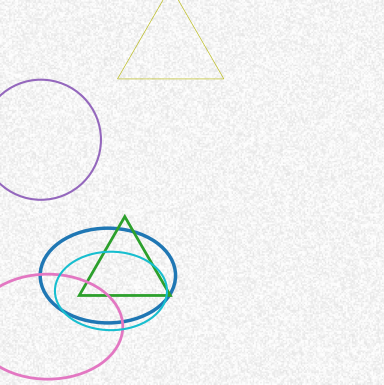[{"shape": "oval", "thickness": 2.5, "radius": 0.88, "center": [0.28, 0.284]}, {"shape": "triangle", "thickness": 2, "radius": 0.68, "center": [0.324, 0.301]}, {"shape": "circle", "thickness": 1.5, "radius": 0.78, "center": [0.106, 0.637]}, {"shape": "oval", "thickness": 2, "radius": 0.97, "center": [0.124, 0.152]}, {"shape": "triangle", "thickness": 0.5, "radius": 0.8, "center": [0.443, 0.875]}, {"shape": "oval", "thickness": 1.5, "radius": 0.73, "center": [0.288, 0.244]}]